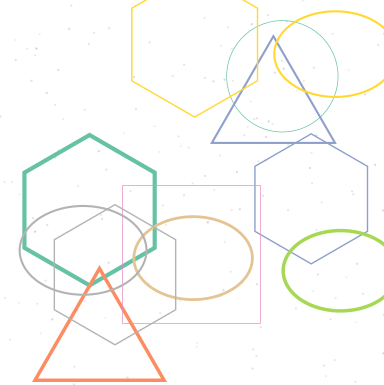[{"shape": "circle", "thickness": 0.5, "radius": 0.72, "center": [0.733, 0.802]}, {"shape": "hexagon", "thickness": 3, "radius": 0.98, "center": [0.233, 0.454]}, {"shape": "triangle", "thickness": 2.5, "radius": 0.97, "center": [0.258, 0.109]}, {"shape": "triangle", "thickness": 1.5, "radius": 0.92, "center": [0.71, 0.721]}, {"shape": "hexagon", "thickness": 1, "radius": 0.84, "center": [0.808, 0.484]}, {"shape": "square", "thickness": 0.5, "radius": 0.9, "center": [0.495, 0.341]}, {"shape": "oval", "thickness": 2.5, "radius": 0.75, "center": [0.885, 0.297]}, {"shape": "oval", "thickness": 1.5, "radius": 0.79, "center": [0.871, 0.859]}, {"shape": "hexagon", "thickness": 1, "radius": 0.94, "center": [0.506, 0.884]}, {"shape": "oval", "thickness": 2, "radius": 0.77, "center": [0.502, 0.33]}, {"shape": "oval", "thickness": 1.5, "radius": 0.82, "center": [0.216, 0.35]}, {"shape": "hexagon", "thickness": 1, "radius": 0.91, "center": [0.299, 0.286]}]